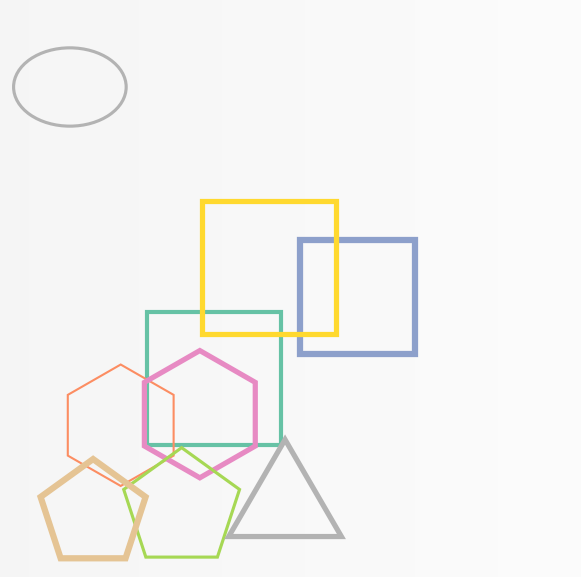[{"shape": "square", "thickness": 2, "radius": 0.58, "center": [0.368, 0.344]}, {"shape": "hexagon", "thickness": 1, "radius": 0.53, "center": [0.208, 0.263]}, {"shape": "square", "thickness": 3, "radius": 0.5, "center": [0.616, 0.485]}, {"shape": "hexagon", "thickness": 2.5, "radius": 0.55, "center": [0.344, 0.282]}, {"shape": "pentagon", "thickness": 1.5, "radius": 0.52, "center": [0.312, 0.119]}, {"shape": "square", "thickness": 2.5, "radius": 0.58, "center": [0.463, 0.536]}, {"shape": "pentagon", "thickness": 3, "radius": 0.47, "center": [0.16, 0.109]}, {"shape": "triangle", "thickness": 2.5, "radius": 0.56, "center": [0.49, 0.126]}, {"shape": "oval", "thickness": 1.5, "radius": 0.48, "center": [0.12, 0.848]}]